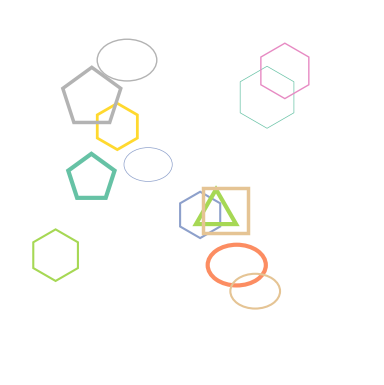[{"shape": "hexagon", "thickness": 0.5, "radius": 0.4, "center": [0.694, 0.747]}, {"shape": "pentagon", "thickness": 3, "radius": 0.32, "center": [0.237, 0.537]}, {"shape": "oval", "thickness": 3, "radius": 0.38, "center": [0.615, 0.311]}, {"shape": "oval", "thickness": 0.5, "radius": 0.31, "center": [0.385, 0.573]}, {"shape": "hexagon", "thickness": 1.5, "radius": 0.3, "center": [0.52, 0.442]}, {"shape": "hexagon", "thickness": 1, "radius": 0.36, "center": [0.74, 0.816]}, {"shape": "triangle", "thickness": 3, "radius": 0.3, "center": [0.561, 0.448]}, {"shape": "hexagon", "thickness": 1.5, "radius": 0.33, "center": [0.144, 0.337]}, {"shape": "hexagon", "thickness": 2, "radius": 0.3, "center": [0.305, 0.671]}, {"shape": "square", "thickness": 2.5, "radius": 0.29, "center": [0.586, 0.453]}, {"shape": "oval", "thickness": 1.5, "radius": 0.32, "center": [0.663, 0.244]}, {"shape": "pentagon", "thickness": 2.5, "radius": 0.4, "center": [0.238, 0.746]}, {"shape": "oval", "thickness": 1, "radius": 0.39, "center": [0.33, 0.844]}]